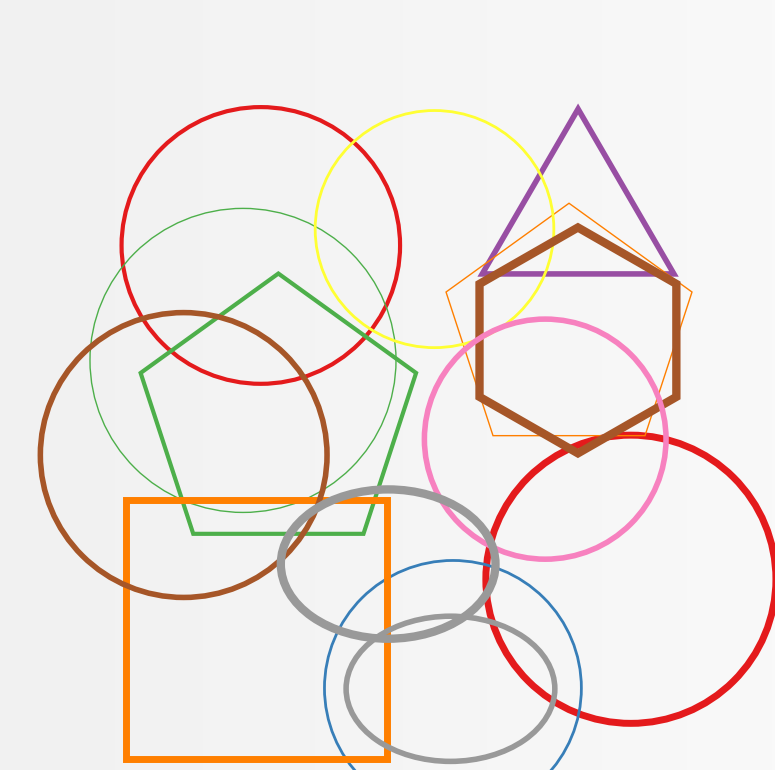[{"shape": "circle", "thickness": 2.5, "radius": 0.94, "center": [0.814, 0.248]}, {"shape": "circle", "thickness": 1.5, "radius": 0.9, "center": [0.337, 0.681]}, {"shape": "circle", "thickness": 1, "radius": 0.83, "center": [0.584, 0.106]}, {"shape": "circle", "thickness": 0.5, "radius": 0.99, "center": [0.314, 0.532]}, {"shape": "pentagon", "thickness": 1.5, "radius": 0.93, "center": [0.359, 0.458]}, {"shape": "triangle", "thickness": 2, "radius": 0.71, "center": [0.746, 0.716]}, {"shape": "square", "thickness": 2.5, "radius": 0.84, "center": [0.331, 0.182]}, {"shape": "pentagon", "thickness": 0.5, "radius": 0.83, "center": [0.734, 0.569]}, {"shape": "circle", "thickness": 1, "radius": 0.77, "center": [0.561, 0.702]}, {"shape": "circle", "thickness": 2, "radius": 0.92, "center": [0.237, 0.409]}, {"shape": "hexagon", "thickness": 3, "radius": 0.73, "center": [0.746, 0.558]}, {"shape": "circle", "thickness": 2, "radius": 0.78, "center": [0.703, 0.43]}, {"shape": "oval", "thickness": 3, "radius": 0.69, "center": [0.501, 0.267]}, {"shape": "oval", "thickness": 2, "radius": 0.67, "center": [0.581, 0.105]}]